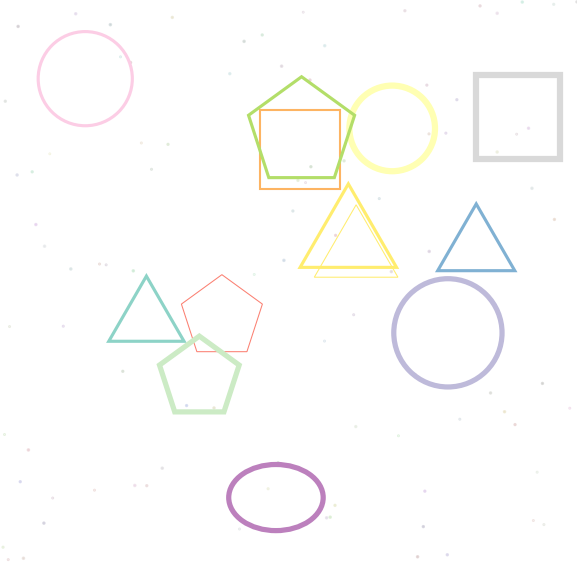[{"shape": "triangle", "thickness": 1.5, "radius": 0.38, "center": [0.254, 0.446]}, {"shape": "circle", "thickness": 3, "radius": 0.37, "center": [0.679, 0.777]}, {"shape": "circle", "thickness": 2.5, "radius": 0.47, "center": [0.776, 0.423]}, {"shape": "pentagon", "thickness": 0.5, "radius": 0.37, "center": [0.384, 0.45]}, {"shape": "triangle", "thickness": 1.5, "radius": 0.39, "center": [0.825, 0.569]}, {"shape": "square", "thickness": 1, "radius": 0.34, "center": [0.52, 0.74]}, {"shape": "pentagon", "thickness": 1.5, "radius": 0.48, "center": [0.522, 0.77]}, {"shape": "circle", "thickness": 1.5, "radius": 0.41, "center": [0.148, 0.863]}, {"shape": "square", "thickness": 3, "radius": 0.36, "center": [0.897, 0.797]}, {"shape": "oval", "thickness": 2.5, "radius": 0.41, "center": [0.478, 0.138]}, {"shape": "pentagon", "thickness": 2.5, "radius": 0.36, "center": [0.345, 0.345]}, {"shape": "triangle", "thickness": 0.5, "radius": 0.42, "center": [0.617, 0.561]}, {"shape": "triangle", "thickness": 1.5, "radius": 0.48, "center": [0.603, 0.584]}]